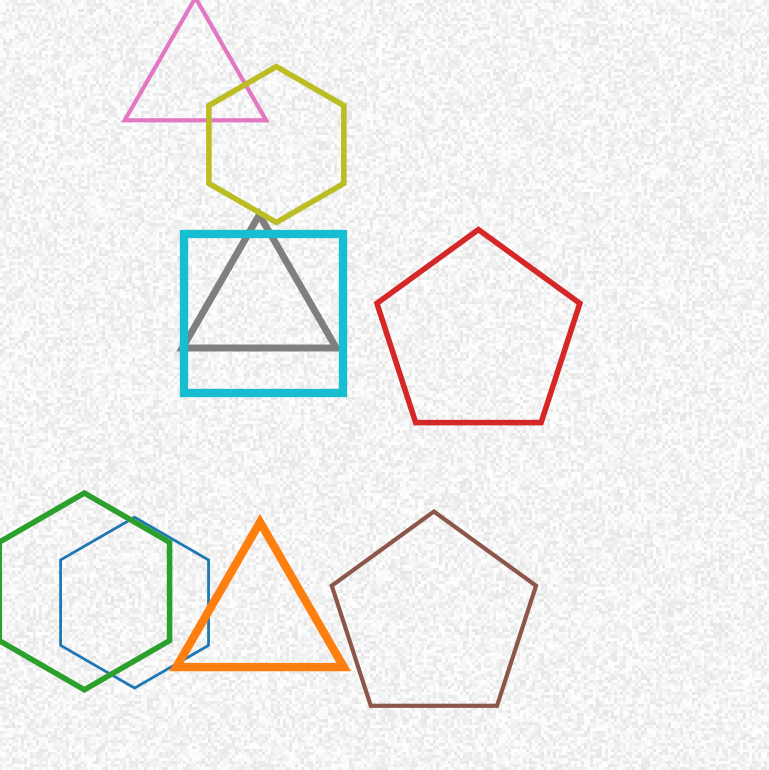[{"shape": "hexagon", "thickness": 1, "radius": 0.55, "center": [0.175, 0.217]}, {"shape": "triangle", "thickness": 3, "radius": 0.63, "center": [0.338, 0.196]}, {"shape": "hexagon", "thickness": 2, "radius": 0.64, "center": [0.11, 0.232]}, {"shape": "pentagon", "thickness": 2, "radius": 0.69, "center": [0.621, 0.563]}, {"shape": "pentagon", "thickness": 1.5, "radius": 0.7, "center": [0.564, 0.196]}, {"shape": "triangle", "thickness": 1.5, "radius": 0.53, "center": [0.254, 0.897]}, {"shape": "triangle", "thickness": 2.5, "radius": 0.58, "center": [0.337, 0.606]}, {"shape": "hexagon", "thickness": 2, "radius": 0.51, "center": [0.359, 0.812]}, {"shape": "square", "thickness": 3, "radius": 0.52, "center": [0.343, 0.593]}]